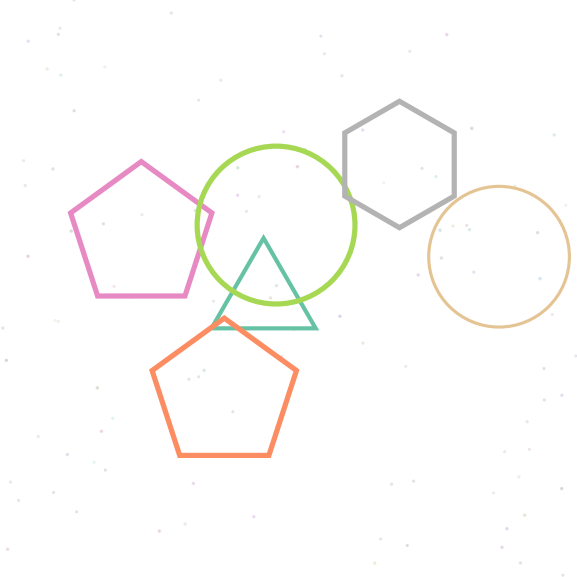[{"shape": "triangle", "thickness": 2, "radius": 0.52, "center": [0.456, 0.483]}, {"shape": "pentagon", "thickness": 2.5, "radius": 0.66, "center": [0.388, 0.317]}, {"shape": "pentagon", "thickness": 2.5, "radius": 0.64, "center": [0.245, 0.591]}, {"shape": "circle", "thickness": 2.5, "radius": 0.68, "center": [0.478, 0.609]}, {"shape": "circle", "thickness": 1.5, "radius": 0.61, "center": [0.864, 0.555]}, {"shape": "hexagon", "thickness": 2.5, "radius": 0.55, "center": [0.692, 0.714]}]